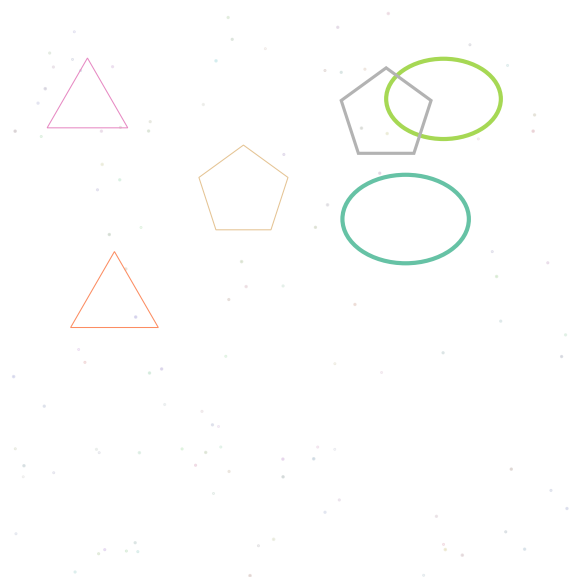[{"shape": "oval", "thickness": 2, "radius": 0.55, "center": [0.702, 0.62]}, {"shape": "triangle", "thickness": 0.5, "radius": 0.44, "center": [0.198, 0.476]}, {"shape": "triangle", "thickness": 0.5, "radius": 0.4, "center": [0.151, 0.818]}, {"shape": "oval", "thickness": 2, "radius": 0.5, "center": [0.768, 0.828]}, {"shape": "pentagon", "thickness": 0.5, "radius": 0.41, "center": [0.422, 0.667]}, {"shape": "pentagon", "thickness": 1.5, "radius": 0.41, "center": [0.669, 0.8]}]